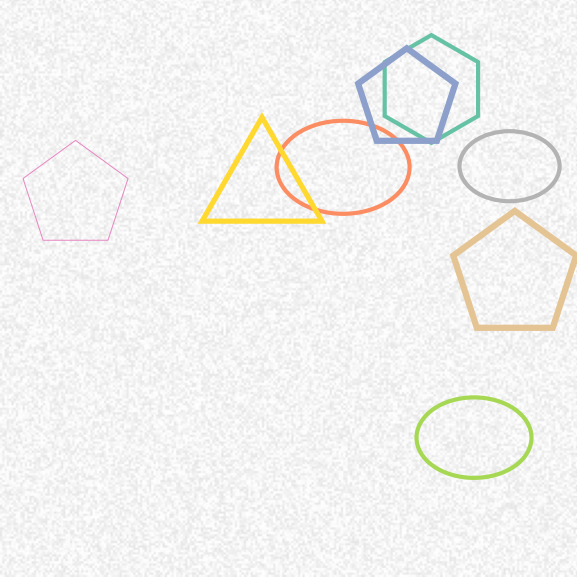[{"shape": "hexagon", "thickness": 2, "radius": 0.47, "center": [0.747, 0.845]}, {"shape": "oval", "thickness": 2, "radius": 0.58, "center": [0.594, 0.709]}, {"shape": "pentagon", "thickness": 3, "radius": 0.44, "center": [0.704, 0.827]}, {"shape": "pentagon", "thickness": 0.5, "radius": 0.48, "center": [0.131, 0.66]}, {"shape": "oval", "thickness": 2, "radius": 0.5, "center": [0.821, 0.241]}, {"shape": "triangle", "thickness": 2.5, "radius": 0.6, "center": [0.454, 0.676]}, {"shape": "pentagon", "thickness": 3, "radius": 0.56, "center": [0.891, 0.522]}, {"shape": "oval", "thickness": 2, "radius": 0.43, "center": [0.882, 0.711]}]